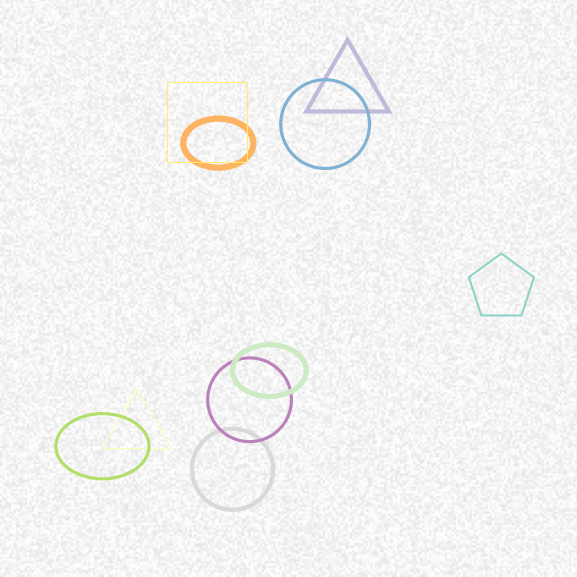[{"shape": "pentagon", "thickness": 1, "radius": 0.3, "center": [0.868, 0.501]}, {"shape": "triangle", "thickness": 0.5, "radius": 0.35, "center": [0.237, 0.257]}, {"shape": "triangle", "thickness": 2, "radius": 0.41, "center": [0.602, 0.847]}, {"shape": "circle", "thickness": 1.5, "radius": 0.38, "center": [0.563, 0.784]}, {"shape": "oval", "thickness": 3, "radius": 0.3, "center": [0.378, 0.751]}, {"shape": "oval", "thickness": 1.5, "radius": 0.4, "center": [0.177, 0.226]}, {"shape": "circle", "thickness": 2, "radius": 0.35, "center": [0.403, 0.187]}, {"shape": "circle", "thickness": 1.5, "radius": 0.36, "center": [0.432, 0.307]}, {"shape": "oval", "thickness": 2.5, "radius": 0.32, "center": [0.466, 0.357]}, {"shape": "square", "thickness": 0.5, "radius": 0.35, "center": [0.358, 0.789]}]